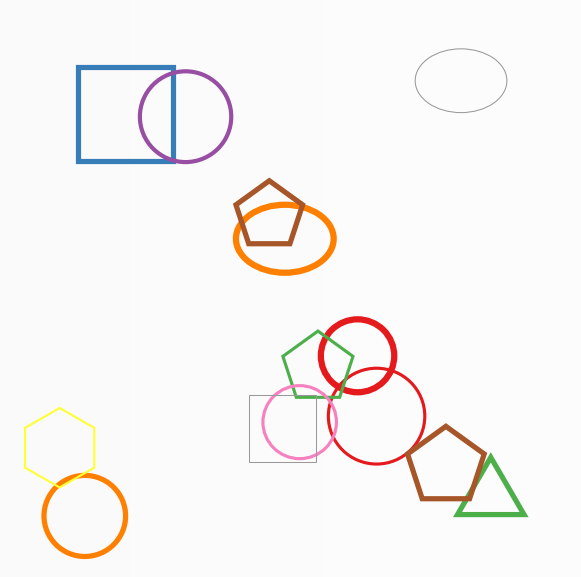[{"shape": "circle", "thickness": 1.5, "radius": 0.41, "center": [0.648, 0.279]}, {"shape": "circle", "thickness": 3, "radius": 0.32, "center": [0.615, 0.383]}, {"shape": "square", "thickness": 2.5, "radius": 0.41, "center": [0.216, 0.802]}, {"shape": "pentagon", "thickness": 1.5, "radius": 0.32, "center": [0.547, 0.362]}, {"shape": "triangle", "thickness": 2.5, "radius": 0.33, "center": [0.844, 0.141]}, {"shape": "circle", "thickness": 2, "radius": 0.39, "center": [0.319, 0.797]}, {"shape": "oval", "thickness": 3, "radius": 0.42, "center": [0.49, 0.586]}, {"shape": "circle", "thickness": 2.5, "radius": 0.35, "center": [0.146, 0.106]}, {"shape": "hexagon", "thickness": 1, "radius": 0.34, "center": [0.103, 0.224]}, {"shape": "pentagon", "thickness": 2.5, "radius": 0.3, "center": [0.463, 0.626]}, {"shape": "pentagon", "thickness": 2.5, "radius": 0.35, "center": [0.767, 0.192]}, {"shape": "circle", "thickness": 1.5, "radius": 0.32, "center": [0.516, 0.268]}, {"shape": "oval", "thickness": 0.5, "radius": 0.39, "center": [0.793, 0.859]}, {"shape": "square", "thickness": 0.5, "radius": 0.29, "center": [0.486, 0.257]}]